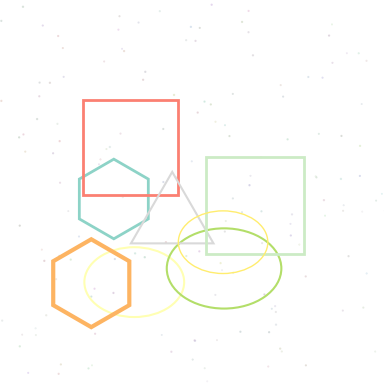[{"shape": "hexagon", "thickness": 2, "radius": 0.52, "center": [0.296, 0.483]}, {"shape": "oval", "thickness": 1.5, "radius": 0.65, "center": [0.349, 0.267]}, {"shape": "square", "thickness": 2, "radius": 0.62, "center": [0.339, 0.617]}, {"shape": "hexagon", "thickness": 3, "radius": 0.57, "center": [0.237, 0.264]}, {"shape": "oval", "thickness": 1.5, "radius": 0.74, "center": [0.582, 0.303]}, {"shape": "triangle", "thickness": 1.5, "radius": 0.62, "center": [0.447, 0.43]}, {"shape": "square", "thickness": 2, "radius": 0.64, "center": [0.662, 0.466]}, {"shape": "oval", "thickness": 1, "radius": 0.58, "center": [0.579, 0.371]}]